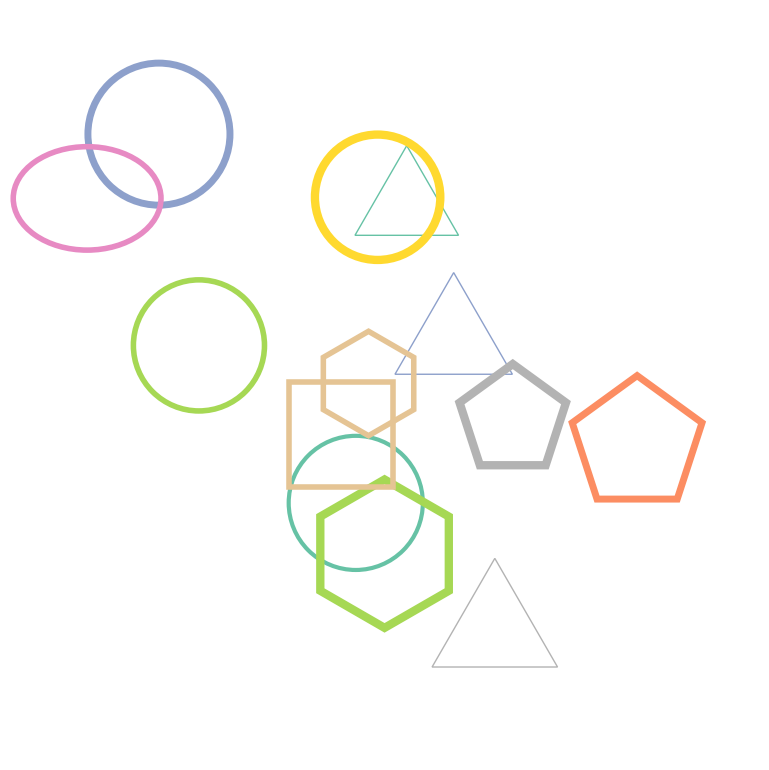[{"shape": "triangle", "thickness": 0.5, "radius": 0.39, "center": [0.528, 0.733]}, {"shape": "circle", "thickness": 1.5, "radius": 0.44, "center": [0.462, 0.347]}, {"shape": "pentagon", "thickness": 2.5, "radius": 0.44, "center": [0.827, 0.424]}, {"shape": "triangle", "thickness": 0.5, "radius": 0.44, "center": [0.589, 0.558]}, {"shape": "circle", "thickness": 2.5, "radius": 0.46, "center": [0.206, 0.826]}, {"shape": "oval", "thickness": 2, "radius": 0.48, "center": [0.113, 0.742]}, {"shape": "circle", "thickness": 2, "radius": 0.43, "center": [0.258, 0.551]}, {"shape": "hexagon", "thickness": 3, "radius": 0.48, "center": [0.499, 0.281]}, {"shape": "circle", "thickness": 3, "radius": 0.41, "center": [0.49, 0.744]}, {"shape": "square", "thickness": 2, "radius": 0.34, "center": [0.443, 0.436]}, {"shape": "hexagon", "thickness": 2, "radius": 0.34, "center": [0.479, 0.502]}, {"shape": "pentagon", "thickness": 3, "radius": 0.36, "center": [0.666, 0.455]}, {"shape": "triangle", "thickness": 0.5, "radius": 0.47, "center": [0.643, 0.181]}]